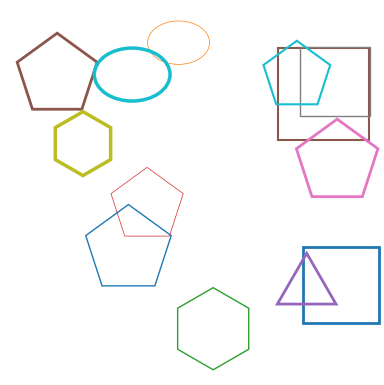[{"shape": "pentagon", "thickness": 1, "radius": 0.58, "center": [0.334, 0.352]}, {"shape": "square", "thickness": 2, "radius": 0.49, "center": [0.885, 0.261]}, {"shape": "oval", "thickness": 0.5, "radius": 0.4, "center": [0.464, 0.889]}, {"shape": "hexagon", "thickness": 1, "radius": 0.53, "center": [0.554, 0.146]}, {"shape": "pentagon", "thickness": 0.5, "radius": 0.49, "center": [0.382, 0.467]}, {"shape": "triangle", "thickness": 2, "radius": 0.44, "center": [0.797, 0.254]}, {"shape": "pentagon", "thickness": 2, "radius": 0.55, "center": [0.148, 0.805]}, {"shape": "square", "thickness": 1.5, "radius": 0.6, "center": [0.841, 0.755]}, {"shape": "pentagon", "thickness": 2, "radius": 0.56, "center": [0.876, 0.579]}, {"shape": "square", "thickness": 1, "radius": 0.45, "center": [0.87, 0.788]}, {"shape": "hexagon", "thickness": 2.5, "radius": 0.41, "center": [0.215, 0.627]}, {"shape": "pentagon", "thickness": 1.5, "radius": 0.46, "center": [0.771, 0.803]}, {"shape": "oval", "thickness": 2.5, "radius": 0.49, "center": [0.343, 0.806]}]